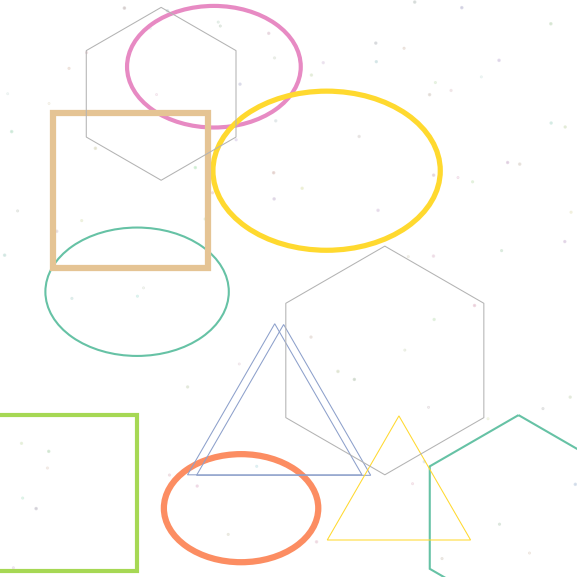[{"shape": "hexagon", "thickness": 1, "radius": 0.89, "center": [0.898, 0.103]}, {"shape": "oval", "thickness": 1, "radius": 0.79, "center": [0.237, 0.494]}, {"shape": "oval", "thickness": 3, "radius": 0.67, "center": [0.417, 0.119]}, {"shape": "triangle", "thickness": 0.5, "radius": 0.87, "center": [0.491, 0.263]}, {"shape": "triangle", "thickness": 0.5, "radius": 0.87, "center": [0.476, 0.264]}, {"shape": "oval", "thickness": 2, "radius": 0.75, "center": [0.37, 0.884]}, {"shape": "square", "thickness": 2, "radius": 0.68, "center": [0.102, 0.145]}, {"shape": "triangle", "thickness": 0.5, "radius": 0.72, "center": [0.691, 0.136]}, {"shape": "oval", "thickness": 2.5, "radius": 0.98, "center": [0.566, 0.704]}, {"shape": "square", "thickness": 3, "radius": 0.67, "center": [0.225, 0.67]}, {"shape": "hexagon", "thickness": 0.5, "radius": 0.75, "center": [0.279, 0.837]}, {"shape": "hexagon", "thickness": 0.5, "radius": 0.99, "center": [0.666, 0.375]}]